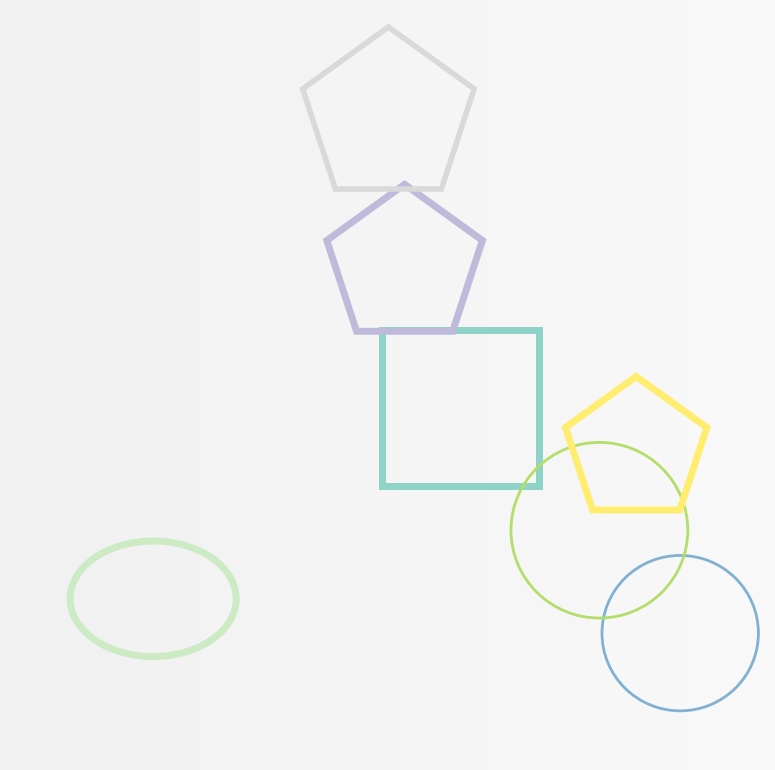[{"shape": "square", "thickness": 2.5, "radius": 0.51, "center": [0.594, 0.47]}, {"shape": "pentagon", "thickness": 2.5, "radius": 0.53, "center": [0.522, 0.655]}, {"shape": "circle", "thickness": 1, "radius": 0.5, "center": [0.878, 0.178]}, {"shape": "circle", "thickness": 1, "radius": 0.57, "center": [0.773, 0.311]}, {"shape": "pentagon", "thickness": 2, "radius": 0.58, "center": [0.501, 0.849]}, {"shape": "oval", "thickness": 2.5, "radius": 0.54, "center": [0.198, 0.222]}, {"shape": "pentagon", "thickness": 2.5, "radius": 0.48, "center": [0.821, 0.415]}]